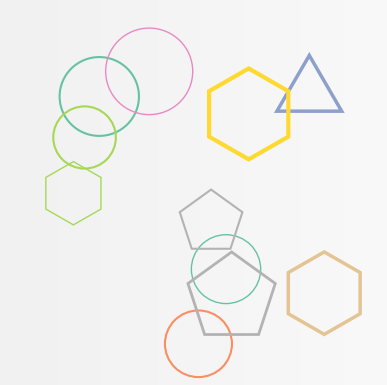[{"shape": "circle", "thickness": 1.5, "radius": 0.51, "center": [0.256, 0.749]}, {"shape": "circle", "thickness": 1, "radius": 0.45, "center": [0.583, 0.301]}, {"shape": "circle", "thickness": 1.5, "radius": 0.43, "center": [0.512, 0.107]}, {"shape": "triangle", "thickness": 2.5, "radius": 0.48, "center": [0.798, 0.76]}, {"shape": "circle", "thickness": 1, "radius": 0.56, "center": [0.385, 0.815]}, {"shape": "circle", "thickness": 1.5, "radius": 0.4, "center": [0.218, 0.643]}, {"shape": "hexagon", "thickness": 1, "radius": 0.41, "center": [0.189, 0.498]}, {"shape": "hexagon", "thickness": 3, "radius": 0.59, "center": [0.642, 0.704]}, {"shape": "hexagon", "thickness": 2.5, "radius": 0.54, "center": [0.837, 0.239]}, {"shape": "pentagon", "thickness": 2, "radius": 0.59, "center": [0.598, 0.227]}, {"shape": "pentagon", "thickness": 1.5, "radius": 0.42, "center": [0.545, 0.423]}]